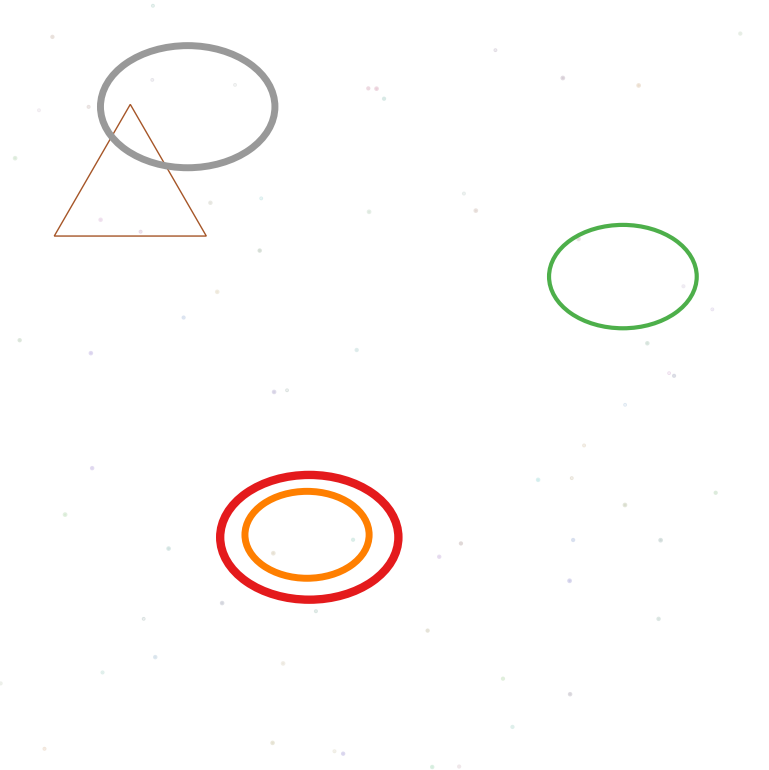[{"shape": "oval", "thickness": 3, "radius": 0.58, "center": [0.402, 0.302]}, {"shape": "oval", "thickness": 1.5, "radius": 0.48, "center": [0.809, 0.641]}, {"shape": "oval", "thickness": 2.5, "radius": 0.4, "center": [0.399, 0.305]}, {"shape": "triangle", "thickness": 0.5, "radius": 0.57, "center": [0.169, 0.75]}, {"shape": "oval", "thickness": 2.5, "radius": 0.57, "center": [0.244, 0.861]}]